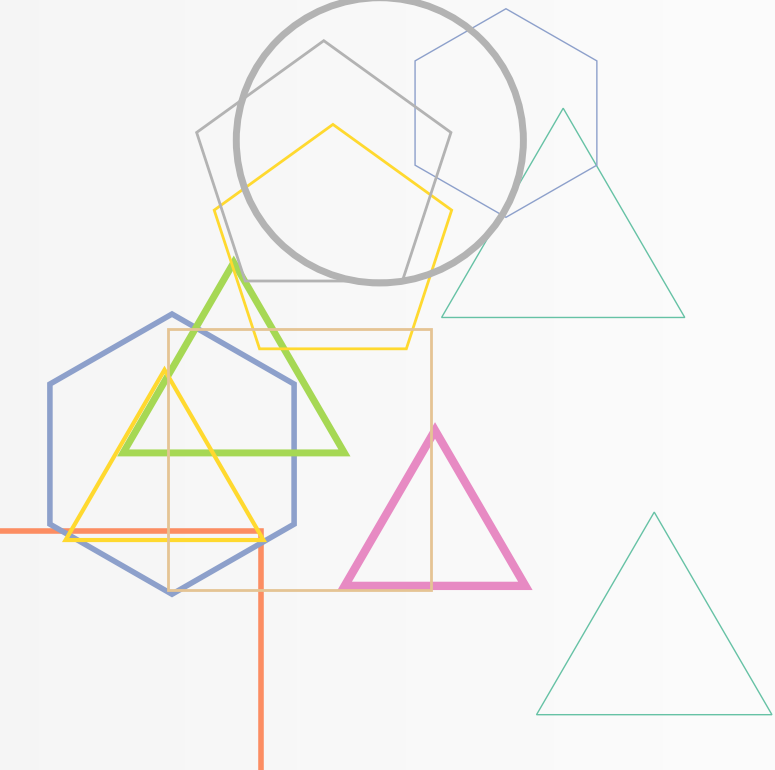[{"shape": "triangle", "thickness": 0.5, "radius": 0.91, "center": [0.727, 0.678]}, {"shape": "triangle", "thickness": 0.5, "radius": 0.88, "center": [0.844, 0.16]}, {"shape": "square", "thickness": 2, "radius": 0.92, "center": [0.153, 0.126]}, {"shape": "hexagon", "thickness": 2, "radius": 0.91, "center": [0.222, 0.41]}, {"shape": "hexagon", "thickness": 0.5, "radius": 0.68, "center": [0.653, 0.853]}, {"shape": "triangle", "thickness": 3, "radius": 0.67, "center": [0.561, 0.306]}, {"shape": "triangle", "thickness": 2.5, "radius": 0.82, "center": [0.302, 0.494]}, {"shape": "triangle", "thickness": 1.5, "radius": 0.74, "center": [0.212, 0.372]}, {"shape": "pentagon", "thickness": 1, "radius": 0.81, "center": [0.43, 0.677]}, {"shape": "square", "thickness": 1, "radius": 0.85, "center": [0.386, 0.403]}, {"shape": "pentagon", "thickness": 1, "radius": 0.86, "center": [0.418, 0.775]}, {"shape": "circle", "thickness": 2.5, "radius": 0.93, "center": [0.49, 0.818]}]